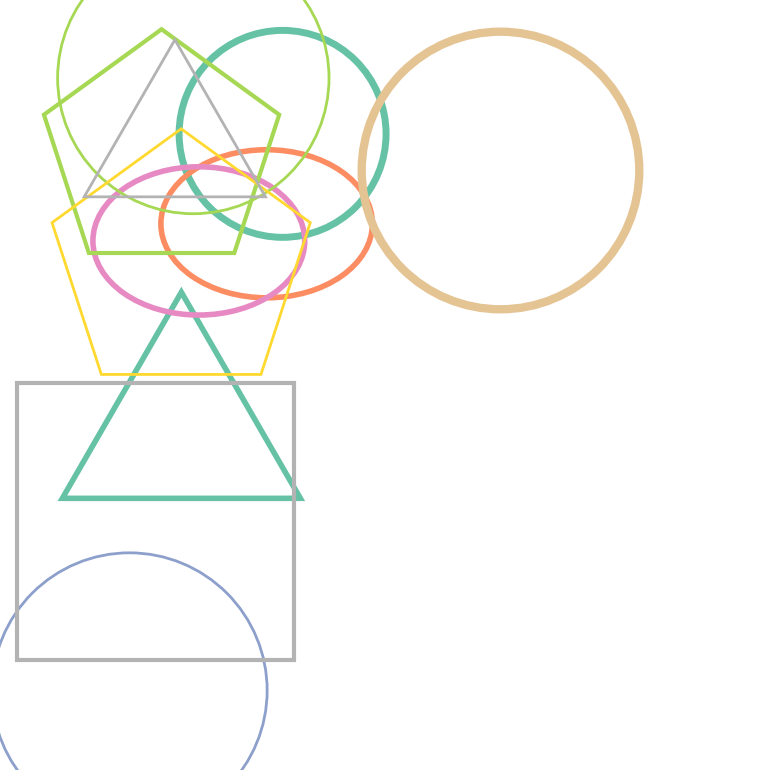[{"shape": "circle", "thickness": 2.5, "radius": 0.67, "center": [0.367, 0.826]}, {"shape": "triangle", "thickness": 2, "radius": 0.89, "center": [0.236, 0.442]}, {"shape": "oval", "thickness": 2, "radius": 0.69, "center": [0.346, 0.709]}, {"shape": "circle", "thickness": 1, "radius": 0.89, "center": [0.168, 0.103]}, {"shape": "oval", "thickness": 2, "radius": 0.69, "center": [0.258, 0.687]}, {"shape": "pentagon", "thickness": 1.5, "radius": 0.8, "center": [0.21, 0.801]}, {"shape": "circle", "thickness": 1, "radius": 0.88, "center": [0.251, 0.899]}, {"shape": "pentagon", "thickness": 1, "radius": 0.88, "center": [0.235, 0.656]}, {"shape": "circle", "thickness": 3, "radius": 0.9, "center": [0.65, 0.779]}, {"shape": "triangle", "thickness": 1, "radius": 0.68, "center": [0.227, 0.812]}, {"shape": "square", "thickness": 1.5, "radius": 0.9, "center": [0.202, 0.322]}]